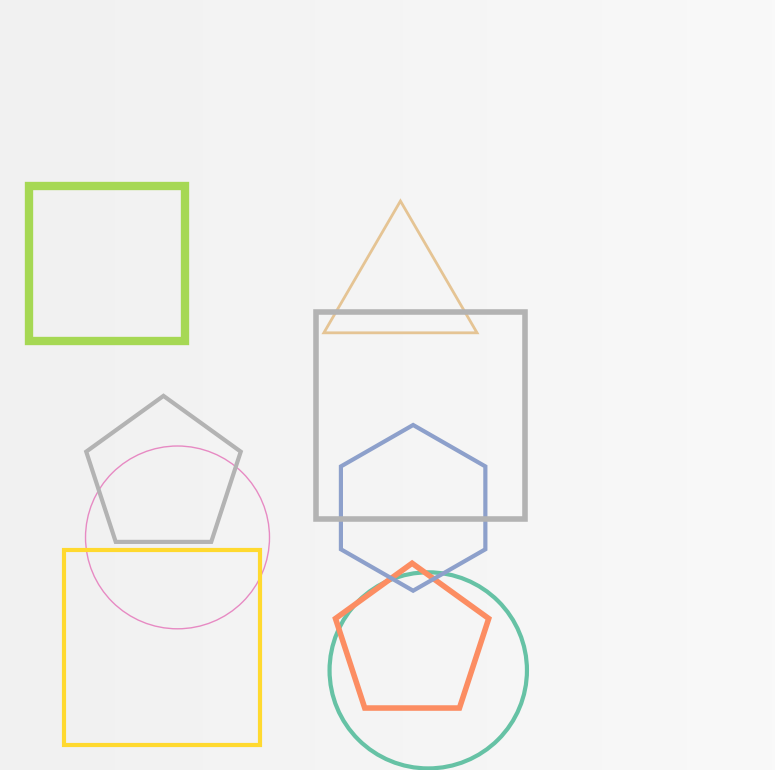[{"shape": "circle", "thickness": 1.5, "radius": 0.64, "center": [0.553, 0.129]}, {"shape": "pentagon", "thickness": 2, "radius": 0.52, "center": [0.532, 0.165]}, {"shape": "hexagon", "thickness": 1.5, "radius": 0.54, "center": [0.533, 0.34]}, {"shape": "circle", "thickness": 0.5, "radius": 0.59, "center": [0.229, 0.302]}, {"shape": "square", "thickness": 3, "radius": 0.5, "center": [0.139, 0.658]}, {"shape": "square", "thickness": 1.5, "radius": 0.63, "center": [0.209, 0.159]}, {"shape": "triangle", "thickness": 1, "radius": 0.57, "center": [0.517, 0.625]}, {"shape": "square", "thickness": 2, "radius": 0.67, "center": [0.543, 0.46]}, {"shape": "pentagon", "thickness": 1.5, "radius": 0.52, "center": [0.211, 0.381]}]